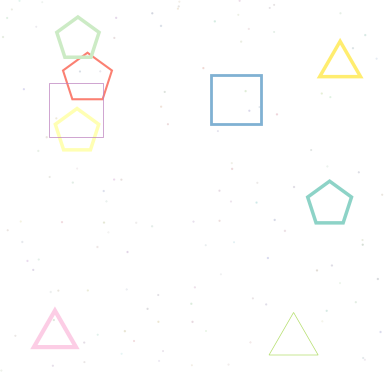[{"shape": "pentagon", "thickness": 2.5, "radius": 0.3, "center": [0.856, 0.47]}, {"shape": "pentagon", "thickness": 2.5, "radius": 0.3, "center": [0.2, 0.659]}, {"shape": "pentagon", "thickness": 1.5, "radius": 0.33, "center": [0.227, 0.796]}, {"shape": "square", "thickness": 2, "radius": 0.32, "center": [0.613, 0.741]}, {"shape": "triangle", "thickness": 0.5, "radius": 0.37, "center": [0.763, 0.115]}, {"shape": "triangle", "thickness": 3, "radius": 0.32, "center": [0.143, 0.13]}, {"shape": "square", "thickness": 0.5, "radius": 0.35, "center": [0.198, 0.714]}, {"shape": "pentagon", "thickness": 2.5, "radius": 0.29, "center": [0.202, 0.898]}, {"shape": "triangle", "thickness": 2.5, "radius": 0.31, "center": [0.883, 0.832]}]